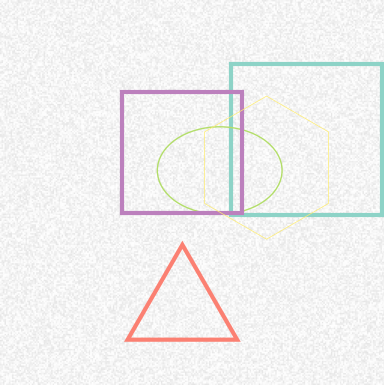[{"shape": "square", "thickness": 3, "radius": 0.98, "center": [0.795, 0.638]}, {"shape": "triangle", "thickness": 3, "radius": 0.82, "center": [0.474, 0.2]}, {"shape": "oval", "thickness": 1, "radius": 0.81, "center": [0.571, 0.557]}, {"shape": "square", "thickness": 3, "radius": 0.78, "center": [0.473, 0.604]}, {"shape": "hexagon", "thickness": 0.5, "radius": 0.93, "center": [0.692, 0.565]}]